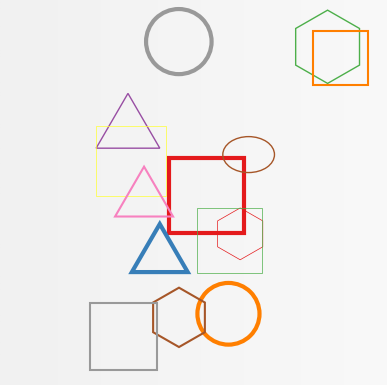[{"shape": "hexagon", "thickness": 0.5, "radius": 0.34, "center": [0.62, 0.393]}, {"shape": "square", "thickness": 3, "radius": 0.48, "center": [0.533, 0.492]}, {"shape": "triangle", "thickness": 3, "radius": 0.42, "center": [0.412, 0.335]}, {"shape": "square", "thickness": 0.5, "radius": 0.42, "center": [0.593, 0.375]}, {"shape": "hexagon", "thickness": 1, "radius": 0.48, "center": [0.845, 0.878]}, {"shape": "triangle", "thickness": 1, "radius": 0.47, "center": [0.33, 0.663]}, {"shape": "circle", "thickness": 3, "radius": 0.4, "center": [0.59, 0.185]}, {"shape": "square", "thickness": 1.5, "radius": 0.35, "center": [0.878, 0.85]}, {"shape": "square", "thickness": 0.5, "radius": 0.45, "center": [0.338, 0.582]}, {"shape": "hexagon", "thickness": 1.5, "radius": 0.39, "center": [0.462, 0.176]}, {"shape": "oval", "thickness": 1, "radius": 0.33, "center": [0.642, 0.598]}, {"shape": "triangle", "thickness": 1.5, "radius": 0.43, "center": [0.372, 0.481]}, {"shape": "square", "thickness": 1.5, "radius": 0.43, "center": [0.318, 0.125]}, {"shape": "circle", "thickness": 3, "radius": 0.42, "center": [0.461, 0.892]}]